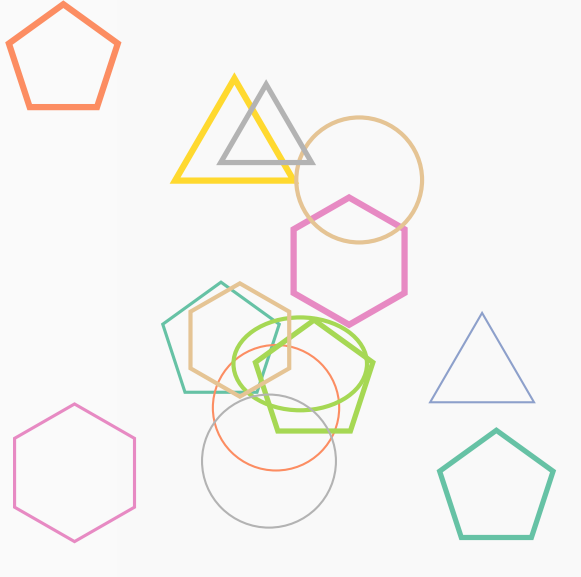[{"shape": "pentagon", "thickness": 2.5, "radius": 0.51, "center": [0.854, 0.151]}, {"shape": "pentagon", "thickness": 1.5, "radius": 0.53, "center": [0.38, 0.405]}, {"shape": "pentagon", "thickness": 3, "radius": 0.49, "center": [0.109, 0.893]}, {"shape": "circle", "thickness": 1, "radius": 0.54, "center": [0.475, 0.293]}, {"shape": "triangle", "thickness": 1, "radius": 0.52, "center": [0.829, 0.354]}, {"shape": "hexagon", "thickness": 1.5, "radius": 0.6, "center": [0.128, 0.18]}, {"shape": "hexagon", "thickness": 3, "radius": 0.55, "center": [0.601, 0.547]}, {"shape": "oval", "thickness": 2, "radius": 0.57, "center": [0.517, 0.369]}, {"shape": "pentagon", "thickness": 2.5, "radius": 0.53, "center": [0.54, 0.339]}, {"shape": "triangle", "thickness": 3, "radius": 0.59, "center": [0.403, 0.745]}, {"shape": "circle", "thickness": 2, "radius": 0.54, "center": [0.618, 0.688]}, {"shape": "hexagon", "thickness": 2, "radius": 0.49, "center": [0.413, 0.41]}, {"shape": "triangle", "thickness": 2.5, "radius": 0.45, "center": [0.458, 0.763]}, {"shape": "circle", "thickness": 1, "radius": 0.58, "center": [0.463, 0.201]}]